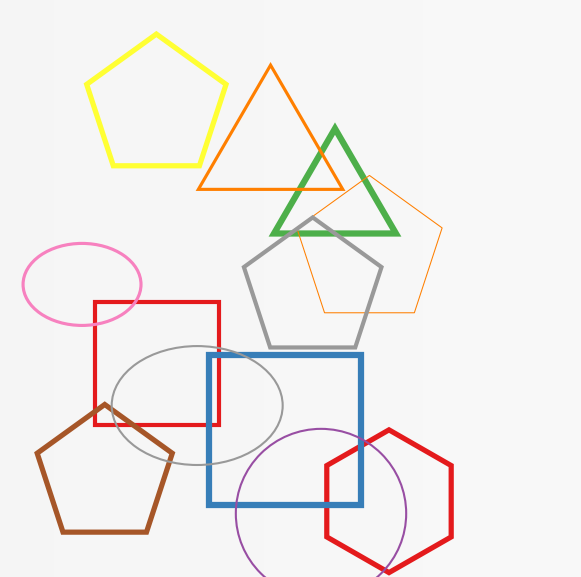[{"shape": "square", "thickness": 2, "radius": 0.53, "center": [0.27, 0.369]}, {"shape": "hexagon", "thickness": 2.5, "radius": 0.62, "center": [0.669, 0.131]}, {"shape": "square", "thickness": 3, "radius": 0.65, "center": [0.49, 0.255]}, {"shape": "triangle", "thickness": 3, "radius": 0.61, "center": [0.576, 0.655]}, {"shape": "circle", "thickness": 1, "radius": 0.73, "center": [0.552, 0.11]}, {"shape": "pentagon", "thickness": 0.5, "radius": 0.66, "center": [0.636, 0.564]}, {"shape": "triangle", "thickness": 1.5, "radius": 0.72, "center": [0.465, 0.743]}, {"shape": "pentagon", "thickness": 2.5, "radius": 0.63, "center": [0.269, 0.814]}, {"shape": "pentagon", "thickness": 2.5, "radius": 0.61, "center": [0.18, 0.177]}, {"shape": "oval", "thickness": 1.5, "radius": 0.51, "center": [0.141, 0.507]}, {"shape": "oval", "thickness": 1, "radius": 0.74, "center": [0.339, 0.297]}, {"shape": "pentagon", "thickness": 2, "radius": 0.62, "center": [0.538, 0.498]}]